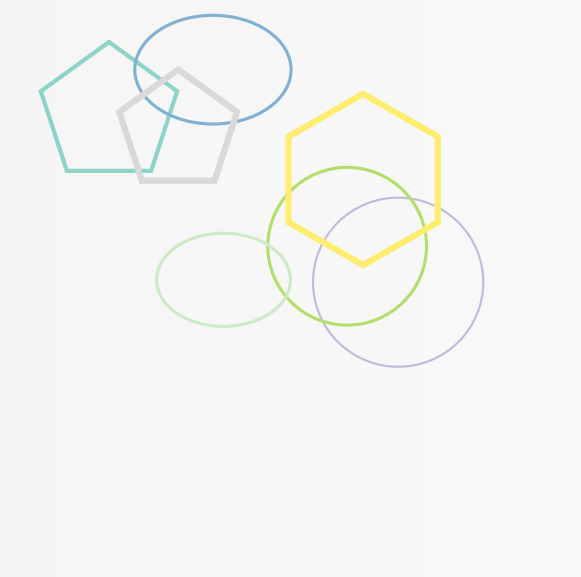[{"shape": "pentagon", "thickness": 2, "radius": 0.62, "center": [0.188, 0.803]}, {"shape": "circle", "thickness": 1, "radius": 0.73, "center": [0.685, 0.51]}, {"shape": "oval", "thickness": 1.5, "radius": 0.67, "center": [0.366, 0.878]}, {"shape": "circle", "thickness": 1.5, "radius": 0.68, "center": [0.597, 0.573]}, {"shape": "pentagon", "thickness": 3, "radius": 0.53, "center": [0.307, 0.772]}, {"shape": "oval", "thickness": 1.5, "radius": 0.58, "center": [0.384, 0.515]}, {"shape": "hexagon", "thickness": 3, "radius": 0.74, "center": [0.625, 0.688]}]